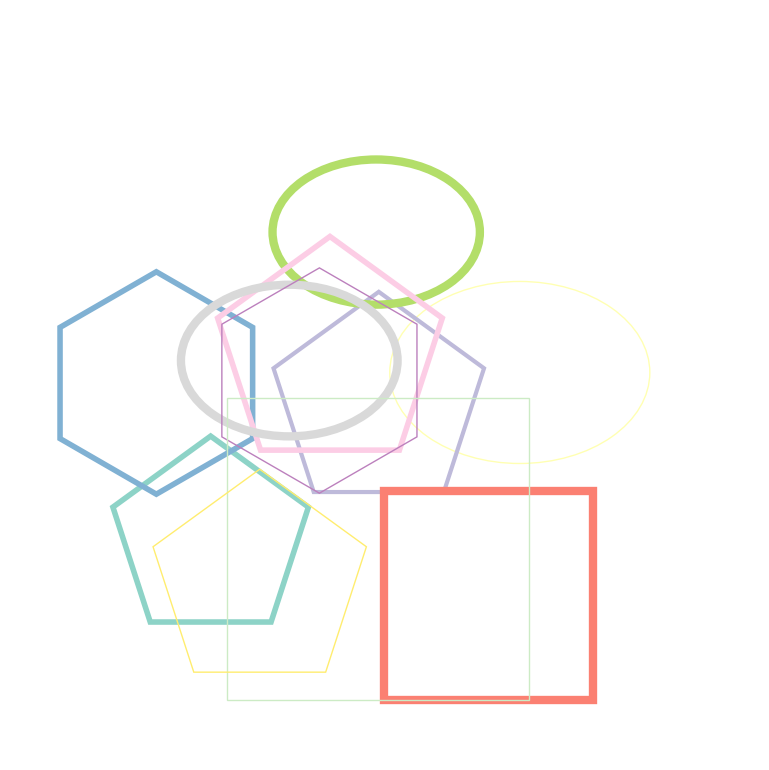[{"shape": "pentagon", "thickness": 2, "radius": 0.67, "center": [0.274, 0.3]}, {"shape": "oval", "thickness": 0.5, "radius": 0.84, "center": [0.675, 0.516]}, {"shape": "pentagon", "thickness": 1.5, "radius": 0.72, "center": [0.492, 0.477]}, {"shape": "square", "thickness": 3, "radius": 0.68, "center": [0.634, 0.226]}, {"shape": "hexagon", "thickness": 2, "radius": 0.72, "center": [0.203, 0.503]}, {"shape": "oval", "thickness": 3, "radius": 0.67, "center": [0.489, 0.699]}, {"shape": "pentagon", "thickness": 2, "radius": 0.77, "center": [0.429, 0.539]}, {"shape": "oval", "thickness": 3, "radius": 0.7, "center": [0.376, 0.532]}, {"shape": "hexagon", "thickness": 0.5, "radius": 0.73, "center": [0.415, 0.506]}, {"shape": "square", "thickness": 0.5, "radius": 0.98, "center": [0.491, 0.287]}, {"shape": "pentagon", "thickness": 0.5, "radius": 0.73, "center": [0.337, 0.245]}]